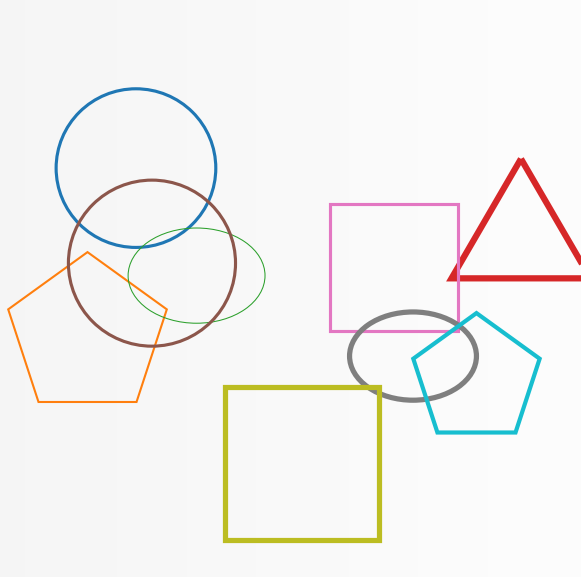[{"shape": "circle", "thickness": 1.5, "radius": 0.69, "center": [0.234, 0.708]}, {"shape": "pentagon", "thickness": 1, "radius": 0.72, "center": [0.151, 0.419]}, {"shape": "oval", "thickness": 0.5, "radius": 0.59, "center": [0.338, 0.522]}, {"shape": "triangle", "thickness": 3, "radius": 0.69, "center": [0.896, 0.586]}, {"shape": "circle", "thickness": 1.5, "radius": 0.72, "center": [0.261, 0.543]}, {"shape": "square", "thickness": 1.5, "radius": 0.55, "center": [0.677, 0.536]}, {"shape": "oval", "thickness": 2.5, "radius": 0.55, "center": [0.711, 0.383]}, {"shape": "square", "thickness": 2.5, "radius": 0.66, "center": [0.519, 0.196]}, {"shape": "pentagon", "thickness": 2, "radius": 0.57, "center": [0.82, 0.343]}]